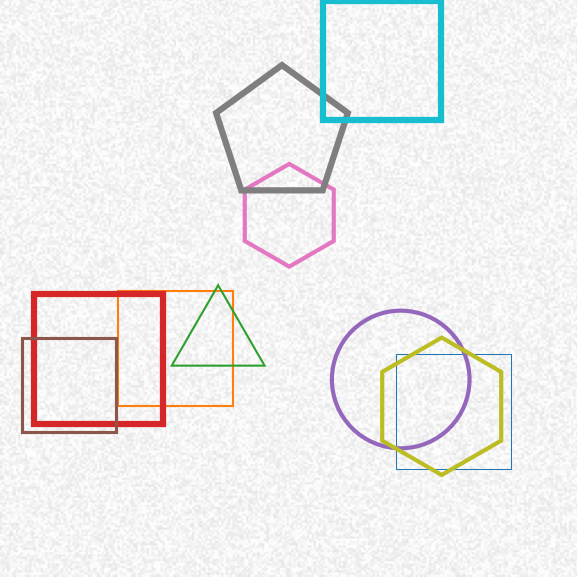[{"shape": "square", "thickness": 0.5, "radius": 0.5, "center": [0.786, 0.287]}, {"shape": "square", "thickness": 1, "radius": 0.5, "center": [0.304, 0.396]}, {"shape": "triangle", "thickness": 1, "radius": 0.46, "center": [0.378, 0.412]}, {"shape": "square", "thickness": 3, "radius": 0.56, "center": [0.171, 0.377]}, {"shape": "circle", "thickness": 2, "radius": 0.6, "center": [0.694, 0.342]}, {"shape": "square", "thickness": 1.5, "radius": 0.41, "center": [0.12, 0.332]}, {"shape": "hexagon", "thickness": 2, "radius": 0.44, "center": [0.501, 0.626]}, {"shape": "pentagon", "thickness": 3, "radius": 0.6, "center": [0.488, 0.767]}, {"shape": "hexagon", "thickness": 2, "radius": 0.59, "center": [0.765, 0.296]}, {"shape": "square", "thickness": 3, "radius": 0.51, "center": [0.662, 0.895]}]